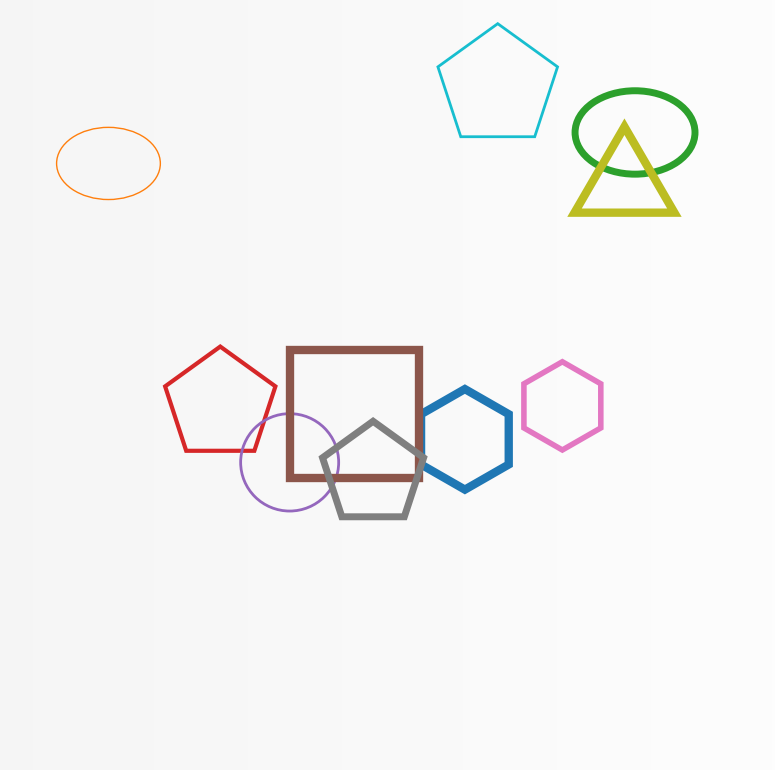[{"shape": "hexagon", "thickness": 3, "radius": 0.33, "center": [0.6, 0.429]}, {"shape": "oval", "thickness": 0.5, "radius": 0.33, "center": [0.14, 0.788]}, {"shape": "oval", "thickness": 2.5, "radius": 0.39, "center": [0.819, 0.828]}, {"shape": "pentagon", "thickness": 1.5, "radius": 0.37, "center": [0.284, 0.475]}, {"shape": "circle", "thickness": 1, "radius": 0.32, "center": [0.374, 0.4]}, {"shape": "square", "thickness": 3, "radius": 0.42, "center": [0.458, 0.462]}, {"shape": "hexagon", "thickness": 2, "radius": 0.29, "center": [0.726, 0.473]}, {"shape": "pentagon", "thickness": 2.5, "radius": 0.34, "center": [0.481, 0.384]}, {"shape": "triangle", "thickness": 3, "radius": 0.37, "center": [0.806, 0.761]}, {"shape": "pentagon", "thickness": 1, "radius": 0.41, "center": [0.642, 0.888]}]